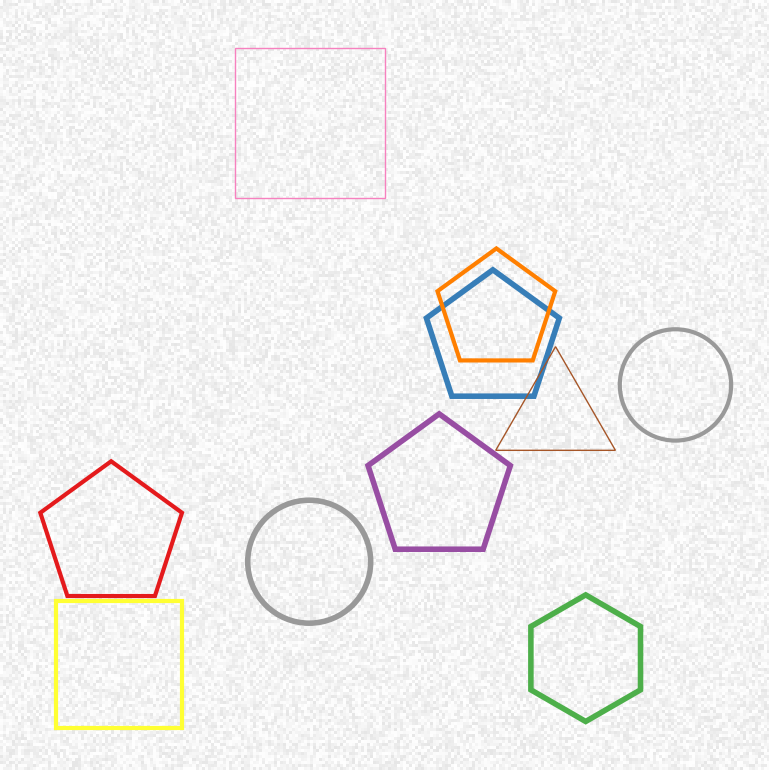[{"shape": "pentagon", "thickness": 1.5, "radius": 0.48, "center": [0.144, 0.304]}, {"shape": "pentagon", "thickness": 2, "radius": 0.45, "center": [0.64, 0.559]}, {"shape": "hexagon", "thickness": 2, "radius": 0.41, "center": [0.761, 0.145]}, {"shape": "pentagon", "thickness": 2, "radius": 0.49, "center": [0.57, 0.365]}, {"shape": "pentagon", "thickness": 1.5, "radius": 0.4, "center": [0.645, 0.597]}, {"shape": "square", "thickness": 1.5, "radius": 0.41, "center": [0.154, 0.137]}, {"shape": "triangle", "thickness": 0.5, "radius": 0.45, "center": [0.722, 0.46]}, {"shape": "square", "thickness": 0.5, "radius": 0.49, "center": [0.403, 0.84]}, {"shape": "circle", "thickness": 1.5, "radius": 0.36, "center": [0.877, 0.5]}, {"shape": "circle", "thickness": 2, "radius": 0.4, "center": [0.402, 0.271]}]